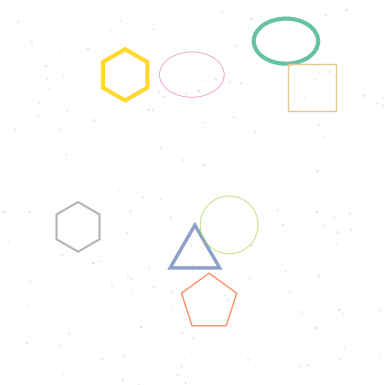[{"shape": "oval", "thickness": 3, "radius": 0.42, "center": [0.743, 0.893]}, {"shape": "pentagon", "thickness": 1, "radius": 0.38, "center": [0.543, 0.215]}, {"shape": "triangle", "thickness": 2.5, "radius": 0.37, "center": [0.506, 0.341]}, {"shape": "oval", "thickness": 0.5, "radius": 0.42, "center": [0.498, 0.806]}, {"shape": "circle", "thickness": 0.5, "radius": 0.38, "center": [0.595, 0.416]}, {"shape": "hexagon", "thickness": 3, "radius": 0.33, "center": [0.325, 0.806]}, {"shape": "square", "thickness": 1, "radius": 0.31, "center": [0.81, 0.773]}, {"shape": "hexagon", "thickness": 1.5, "radius": 0.32, "center": [0.203, 0.411]}]